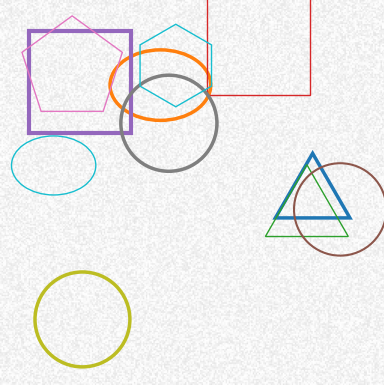[{"shape": "triangle", "thickness": 2.5, "radius": 0.56, "center": [0.812, 0.49]}, {"shape": "oval", "thickness": 2.5, "radius": 0.65, "center": [0.417, 0.779]}, {"shape": "triangle", "thickness": 1, "radius": 0.62, "center": [0.797, 0.448]}, {"shape": "square", "thickness": 1, "radius": 0.67, "center": [0.671, 0.887]}, {"shape": "square", "thickness": 3, "radius": 0.66, "center": [0.207, 0.786]}, {"shape": "circle", "thickness": 1.5, "radius": 0.6, "center": [0.884, 0.456]}, {"shape": "pentagon", "thickness": 1, "radius": 0.69, "center": [0.187, 0.822]}, {"shape": "circle", "thickness": 2.5, "radius": 0.62, "center": [0.439, 0.68]}, {"shape": "circle", "thickness": 2.5, "radius": 0.62, "center": [0.214, 0.17]}, {"shape": "hexagon", "thickness": 1, "radius": 0.54, "center": [0.457, 0.83]}, {"shape": "oval", "thickness": 1, "radius": 0.55, "center": [0.139, 0.57]}]